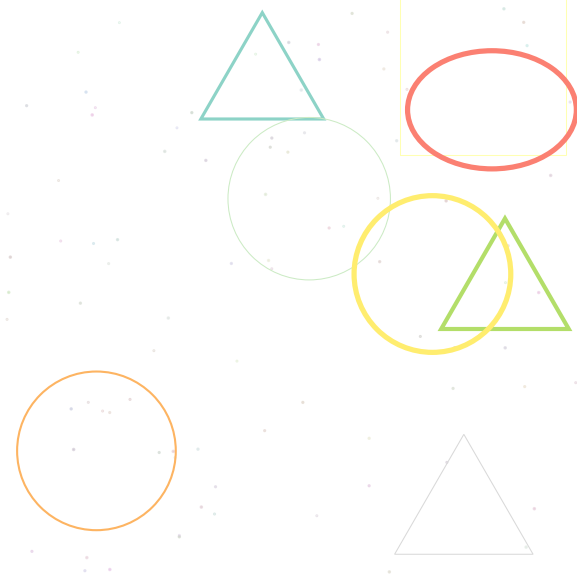[{"shape": "triangle", "thickness": 1.5, "radius": 0.61, "center": [0.454, 0.854]}, {"shape": "square", "thickness": 0.5, "radius": 0.72, "center": [0.837, 0.874]}, {"shape": "oval", "thickness": 2.5, "radius": 0.73, "center": [0.852, 0.809]}, {"shape": "circle", "thickness": 1, "radius": 0.69, "center": [0.167, 0.218]}, {"shape": "triangle", "thickness": 2, "radius": 0.64, "center": [0.874, 0.493]}, {"shape": "triangle", "thickness": 0.5, "radius": 0.69, "center": [0.803, 0.109]}, {"shape": "circle", "thickness": 0.5, "radius": 0.7, "center": [0.535, 0.655]}, {"shape": "circle", "thickness": 2.5, "radius": 0.68, "center": [0.749, 0.525]}]